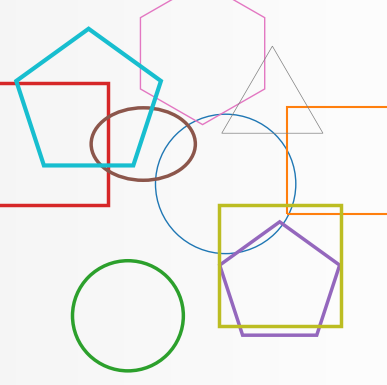[{"shape": "circle", "thickness": 1, "radius": 0.91, "center": [0.582, 0.522]}, {"shape": "square", "thickness": 1.5, "radius": 0.69, "center": [0.88, 0.583]}, {"shape": "circle", "thickness": 2.5, "radius": 0.72, "center": [0.33, 0.18]}, {"shape": "square", "thickness": 2.5, "radius": 0.79, "center": [0.12, 0.626]}, {"shape": "pentagon", "thickness": 2.5, "radius": 0.81, "center": [0.722, 0.261]}, {"shape": "oval", "thickness": 2.5, "radius": 0.67, "center": [0.37, 0.626]}, {"shape": "hexagon", "thickness": 1, "radius": 0.93, "center": [0.523, 0.862]}, {"shape": "triangle", "thickness": 0.5, "radius": 0.75, "center": [0.703, 0.729]}, {"shape": "square", "thickness": 2.5, "radius": 0.78, "center": [0.723, 0.31]}, {"shape": "pentagon", "thickness": 3, "radius": 0.98, "center": [0.229, 0.729]}]